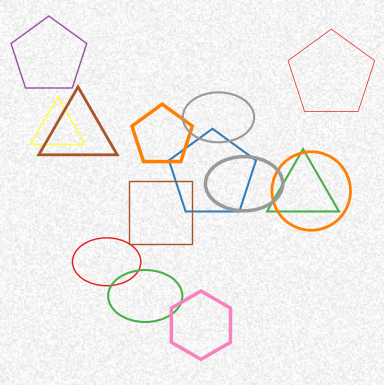[{"shape": "oval", "thickness": 1, "radius": 0.44, "center": [0.277, 0.32]}, {"shape": "pentagon", "thickness": 0.5, "radius": 0.59, "center": [0.861, 0.806]}, {"shape": "pentagon", "thickness": 1.5, "radius": 0.59, "center": [0.552, 0.547]}, {"shape": "triangle", "thickness": 1.5, "radius": 0.54, "center": [0.787, 0.505]}, {"shape": "oval", "thickness": 1.5, "radius": 0.48, "center": [0.377, 0.231]}, {"shape": "pentagon", "thickness": 1, "radius": 0.52, "center": [0.127, 0.855]}, {"shape": "pentagon", "thickness": 2.5, "radius": 0.41, "center": [0.421, 0.647]}, {"shape": "circle", "thickness": 2, "radius": 0.51, "center": [0.808, 0.504]}, {"shape": "triangle", "thickness": 1, "radius": 0.41, "center": [0.15, 0.666]}, {"shape": "square", "thickness": 1, "radius": 0.41, "center": [0.417, 0.447]}, {"shape": "triangle", "thickness": 2, "radius": 0.59, "center": [0.203, 0.657]}, {"shape": "hexagon", "thickness": 2.5, "radius": 0.44, "center": [0.522, 0.155]}, {"shape": "oval", "thickness": 1.5, "radius": 0.46, "center": [0.567, 0.695]}, {"shape": "oval", "thickness": 2.5, "radius": 0.5, "center": [0.634, 0.523]}]